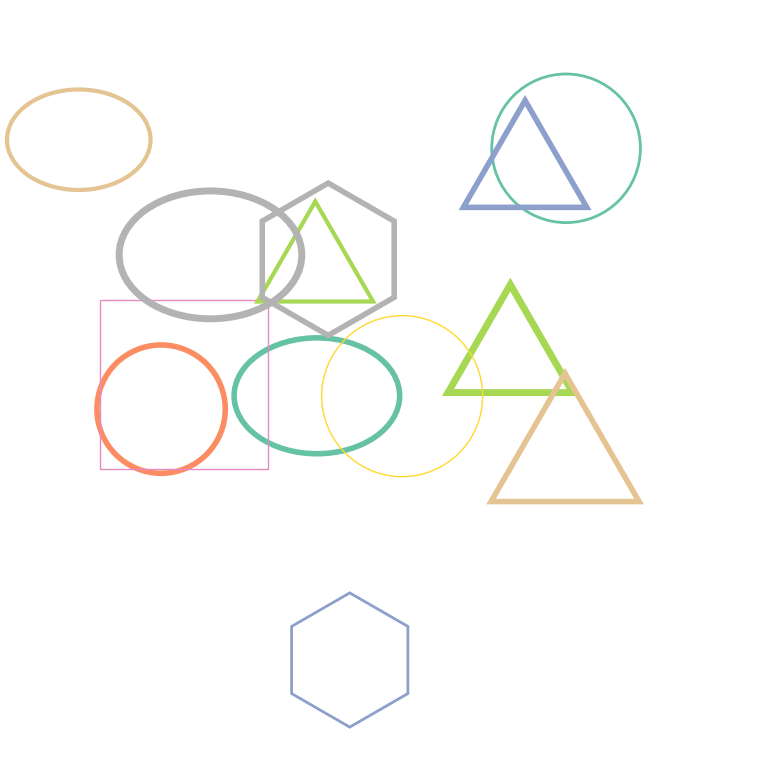[{"shape": "circle", "thickness": 1, "radius": 0.48, "center": [0.735, 0.807]}, {"shape": "oval", "thickness": 2, "radius": 0.54, "center": [0.412, 0.486]}, {"shape": "circle", "thickness": 2, "radius": 0.42, "center": [0.209, 0.469]}, {"shape": "hexagon", "thickness": 1, "radius": 0.44, "center": [0.454, 0.143]}, {"shape": "triangle", "thickness": 2, "radius": 0.46, "center": [0.682, 0.777]}, {"shape": "square", "thickness": 0.5, "radius": 0.55, "center": [0.239, 0.5]}, {"shape": "triangle", "thickness": 1.5, "radius": 0.43, "center": [0.409, 0.652]}, {"shape": "triangle", "thickness": 2.5, "radius": 0.47, "center": [0.663, 0.537]}, {"shape": "circle", "thickness": 0.5, "radius": 0.52, "center": [0.522, 0.486]}, {"shape": "oval", "thickness": 1.5, "radius": 0.47, "center": [0.102, 0.819]}, {"shape": "triangle", "thickness": 2, "radius": 0.56, "center": [0.734, 0.404]}, {"shape": "hexagon", "thickness": 2, "radius": 0.49, "center": [0.426, 0.663]}, {"shape": "oval", "thickness": 2.5, "radius": 0.59, "center": [0.273, 0.669]}]